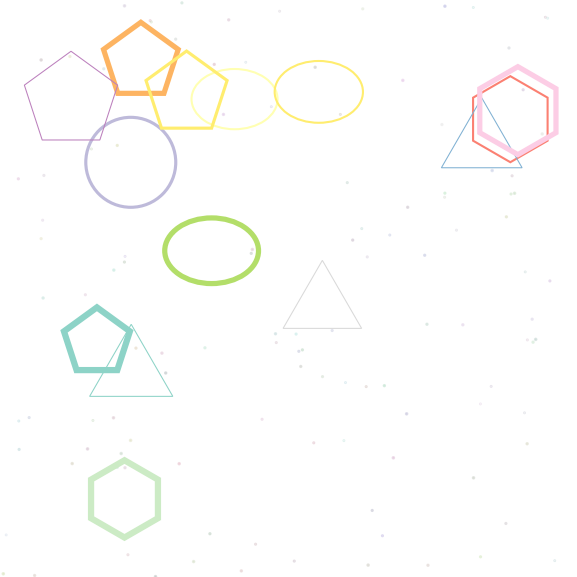[{"shape": "pentagon", "thickness": 3, "radius": 0.3, "center": [0.168, 0.407]}, {"shape": "triangle", "thickness": 0.5, "radius": 0.42, "center": [0.227, 0.354]}, {"shape": "oval", "thickness": 1, "radius": 0.37, "center": [0.406, 0.828]}, {"shape": "circle", "thickness": 1.5, "radius": 0.39, "center": [0.226, 0.718]}, {"shape": "hexagon", "thickness": 1, "radius": 0.37, "center": [0.884, 0.793]}, {"shape": "triangle", "thickness": 0.5, "radius": 0.4, "center": [0.834, 0.749]}, {"shape": "pentagon", "thickness": 2.5, "radius": 0.34, "center": [0.244, 0.893]}, {"shape": "oval", "thickness": 2.5, "radius": 0.41, "center": [0.366, 0.565]}, {"shape": "hexagon", "thickness": 2.5, "radius": 0.38, "center": [0.897, 0.807]}, {"shape": "triangle", "thickness": 0.5, "radius": 0.39, "center": [0.558, 0.47]}, {"shape": "pentagon", "thickness": 0.5, "radius": 0.42, "center": [0.123, 0.825]}, {"shape": "hexagon", "thickness": 3, "radius": 0.33, "center": [0.216, 0.135]}, {"shape": "pentagon", "thickness": 1.5, "radius": 0.37, "center": [0.323, 0.837]}, {"shape": "oval", "thickness": 1, "radius": 0.38, "center": [0.552, 0.84]}]